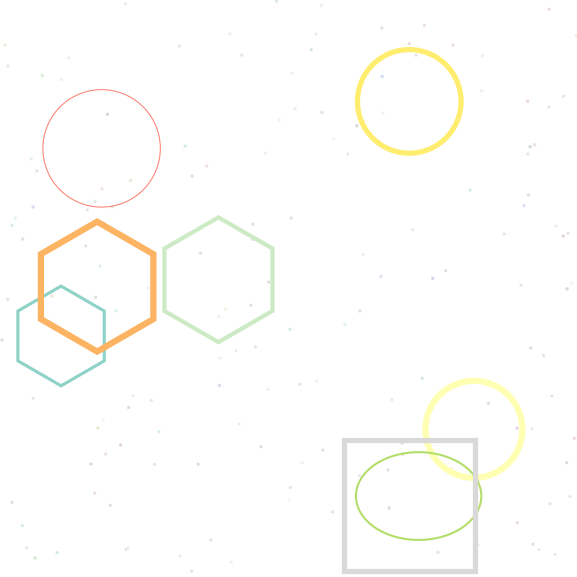[{"shape": "hexagon", "thickness": 1.5, "radius": 0.43, "center": [0.106, 0.417]}, {"shape": "circle", "thickness": 3, "radius": 0.42, "center": [0.821, 0.256]}, {"shape": "circle", "thickness": 0.5, "radius": 0.51, "center": [0.176, 0.742]}, {"shape": "hexagon", "thickness": 3, "radius": 0.56, "center": [0.168, 0.503]}, {"shape": "oval", "thickness": 1, "radius": 0.54, "center": [0.725, 0.14]}, {"shape": "square", "thickness": 2.5, "radius": 0.57, "center": [0.709, 0.125]}, {"shape": "hexagon", "thickness": 2, "radius": 0.54, "center": [0.378, 0.515]}, {"shape": "circle", "thickness": 2.5, "radius": 0.45, "center": [0.709, 0.824]}]